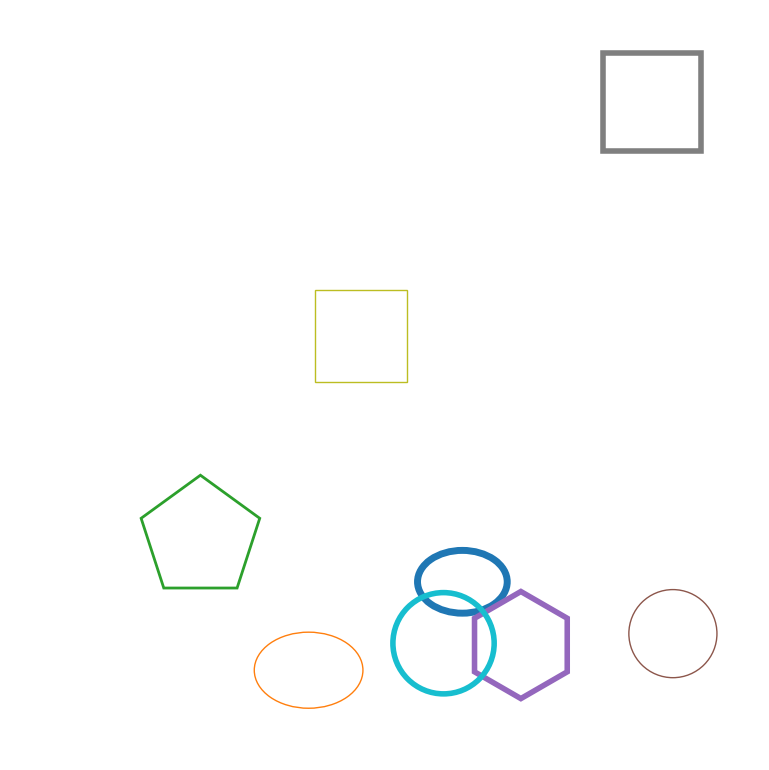[{"shape": "oval", "thickness": 2.5, "radius": 0.29, "center": [0.6, 0.244]}, {"shape": "oval", "thickness": 0.5, "radius": 0.35, "center": [0.401, 0.13]}, {"shape": "pentagon", "thickness": 1, "radius": 0.4, "center": [0.26, 0.302]}, {"shape": "hexagon", "thickness": 2, "radius": 0.35, "center": [0.676, 0.162]}, {"shape": "circle", "thickness": 0.5, "radius": 0.29, "center": [0.874, 0.177]}, {"shape": "square", "thickness": 2, "radius": 0.32, "center": [0.846, 0.867]}, {"shape": "square", "thickness": 0.5, "radius": 0.3, "center": [0.469, 0.563]}, {"shape": "circle", "thickness": 2, "radius": 0.33, "center": [0.576, 0.165]}]